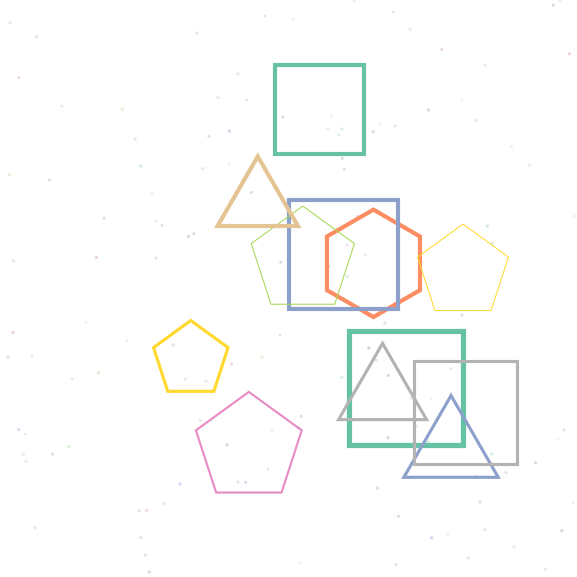[{"shape": "square", "thickness": 2, "radius": 0.38, "center": [0.553, 0.81]}, {"shape": "square", "thickness": 2.5, "radius": 0.49, "center": [0.703, 0.327]}, {"shape": "hexagon", "thickness": 2, "radius": 0.46, "center": [0.647, 0.543]}, {"shape": "square", "thickness": 2, "radius": 0.47, "center": [0.594, 0.559]}, {"shape": "triangle", "thickness": 1.5, "radius": 0.47, "center": [0.781, 0.22]}, {"shape": "pentagon", "thickness": 1, "radius": 0.48, "center": [0.431, 0.224]}, {"shape": "pentagon", "thickness": 0.5, "radius": 0.47, "center": [0.524, 0.548]}, {"shape": "pentagon", "thickness": 0.5, "radius": 0.41, "center": [0.802, 0.528]}, {"shape": "pentagon", "thickness": 1.5, "radius": 0.34, "center": [0.33, 0.376]}, {"shape": "triangle", "thickness": 2, "radius": 0.4, "center": [0.446, 0.648]}, {"shape": "square", "thickness": 1.5, "radius": 0.45, "center": [0.807, 0.285]}, {"shape": "triangle", "thickness": 1.5, "radius": 0.44, "center": [0.662, 0.317]}]